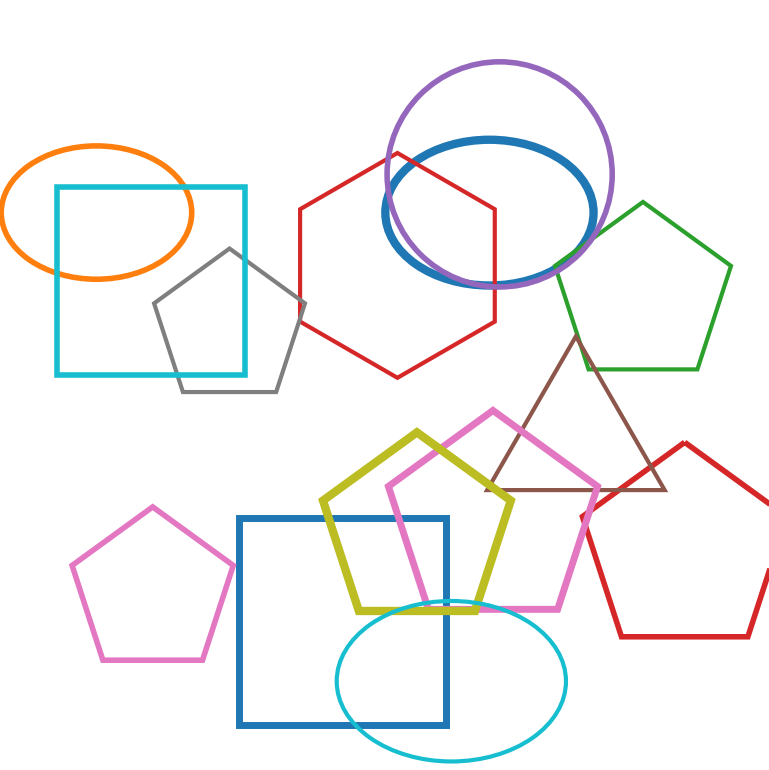[{"shape": "oval", "thickness": 3, "radius": 0.68, "center": [0.636, 0.724]}, {"shape": "square", "thickness": 2.5, "radius": 0.67, "center": [0.445, 0.193]}, {"shape": "oval", "thickness": 2, "radius": 0.62, "center": [0.125, 0.724]}, {"shape": "pentagon", "thickness": 1.5, "radius": 0.6, "center": [0.835, 0.618]}, {"shape": "pentagon", "thickness": 2, "radius": 0.7, "center": [0.889, 0.286]}, {"shape": "hexagon", "thickness": 1.5, "radius": 0.73, "center": [0.516, 0.655]}, {"shape": "circle", "thickness": 2, "radius": 0.73, "center": [0.649, 0.774]}, {"shape": "triangle", "thickness": 1.5, "radius": 0.67, "center": [0.748, 0.43]}, {"shape": "pentagon", "thickness": 2.5, "radius": 0.71, "center": [0.64, 0.324]}, {"shape": "pentagon", "thickness": 2, "radius": 0.55, "center": [0.198, 0.232]}, {"shape": "pentagon", "thickness": 1.5, "radius": 0.52, "center": [0.298, 0.574]}, {"shape": "pentagon", "thickness": 3, "radius": 0.64, "center": [0.541, 0.31]}, {"shape": "square", "thickness": 2, "radius": 0.61, "center": [0.196, 0.636]}, {"shape": "oval", "thickness": 1.5, "radius": 0.74, "center": [0.586, 0.115]}]